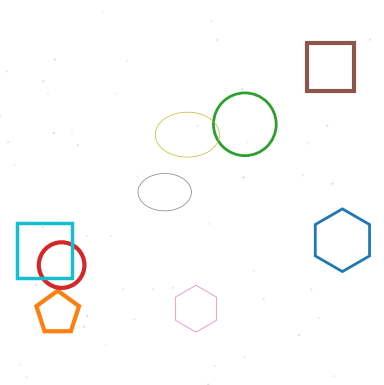[{"shape": "hexagon", "thickness": 2, "radius": 0.41, "center": [0.889, 0.376]}, {"shape": "pentagon", "thickness": 3, "radius": 0.29, "center": [0.15, 0.187]}, {"shape": "circle", "thickness": 2, "radius": 0.41, "center": [0.636, 0.677]}, {"shape": "circle", "thickness": 3, "radius": 0.3, "center": [0.16, 0.311]}, {"shape": "square", "thickness": 3, "radius": 0.31, "center": [0.858, 0.826]}, {"shape": "hexagon", "thickness": 0.5, "radius": 0.3, "center": [0.509, 0.198]}, {"shape": "oval", "thickness": 0.5, "radius": 0.35, "center": [0.428, 0.501]}, {"shape": "oval", "thickness": 0.5, "radius": 0.42, "center": [0.487, 0.65]}, {"shape": "square", "thickness": 2.5, "radius": 0.36, "center": [0.115, 0.349]}]